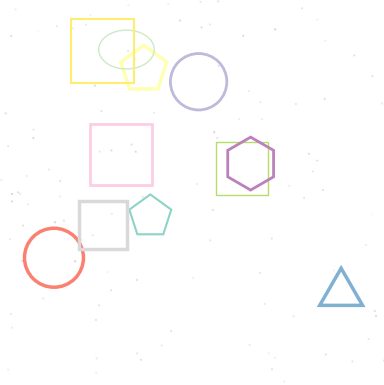[{"shape": "pentagon", "thickness": 1.5, "radius": 0.29, "center": [0.39, 0.438]}, {"shape": "pentagon", "thickness": 2.5, "radius": 0.31, "center": [0.374, 0.82]}, {"shape": "circle", "thickness": 2, "radius": 0.37, "center": [0.516, 0.788]}, {"shape": "circle", "thickness": 2.5, "radius": 0.38, "center": [0.14, 0.331]}, {"shape": "triangle", "thickness": 2.5, "radius": 0.32, "center": [0.886, 0.239]}, {"shape": "square", "thickness": 1, "radius": 0.34, "center": [0.629, 0.561]}, {"shape": "square", "thickness": 2, "radius": 0.4, "center": [0.314, 0.598]}, {"shape": "square", "thickness": 2.5, "radius": 0.31, "center": [0.267, 0.415]}, {"shape": "hexagon", "thickness": 2, "radius": 0.34, "center": [0.651, 0.575]}, {"shape": "oval", "thickness": 1, "radius": 0.36, "center": [0.329, 0.871]}, {"shape": "square", "thickness": 1.5, "radius": 0.41, "center": [0.266, 0.867]}]